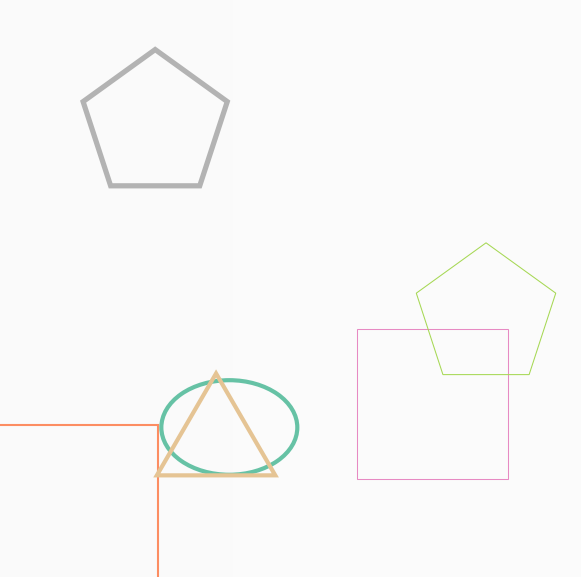[{"shape": "oval", "thickness": 2, "radius": 0.58, "center": [0.395, 0.259]}, {"shape": "square", "thickness": 1, "radius": 0.74, "center": [0.123, 0.115]}, {"shape": "square", "thickness": 0.5, "radius": 0.65, "center": [0.745, 0.299]}, {"shape": "pentagon", "thickness": 0.5, "radius": 0.63, "center": [0.836, 0.453]}, {"shape": "triangle", "thickness": 2, "radius": 0.59, "center": [0.372, 0.235]}, {"shape": "pentagon", "thickness": 2.5, "radius": 0.65, "center": [0.267, 0.783]}]